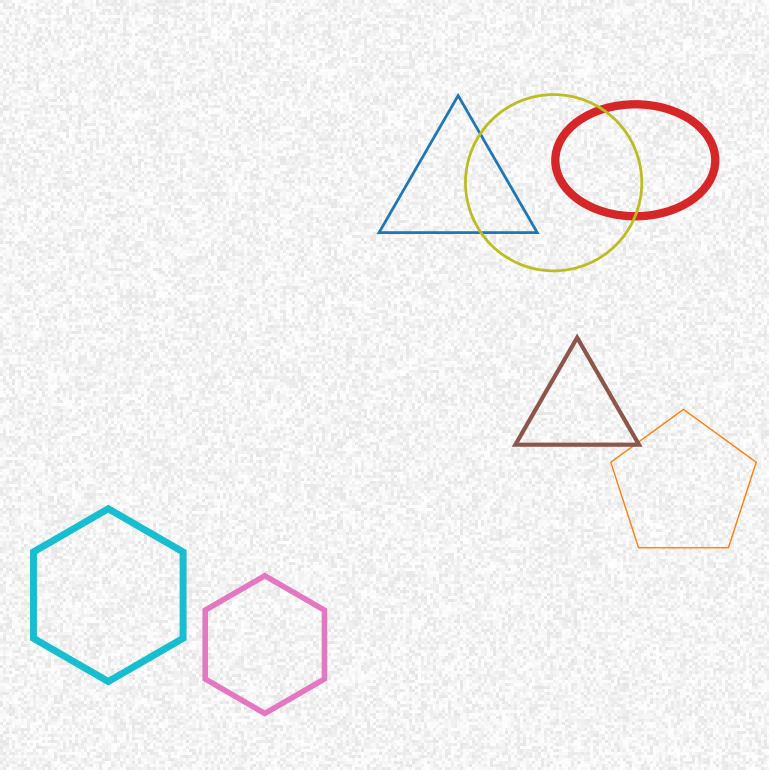[{"shape": "triangle", "thickness": 1, "radius": 0.59, "center": [0.595, 0.757]}, {"shape": "pentagon", "thickness": 0.5, "radius": 0.5, "center": [0.888, 0.369]}, {"shape": "oval", "thickness": 3, "radius": 0.52, "center": [0.825, 0.792]}, {"shape": "triangle", "thickness": 1.5, "radius": 0.46, "center": [0.75, 0.469]}, {"shape": "hexagon", "thickness": 2, "radius": 0.45, "center": [0.344, 0.163]}, {"shape": "circle", "thickness": 1, "radius": 0.57, "center": [0.719, 0.763]}, {"shape": "hexagon", "thickness": 2.5, "radius": 0.56, "center": [0.141, 0.227]}]